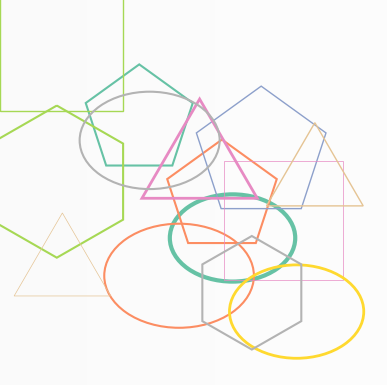[{"shape": "oval", "thickness": 3, "radius": 0.81, "center": [0.6, 0.382]}, {"shape": "pentagon", "thickness": 1.5, "radius": 0.73, "center": [0.359, 0.688]}, {"shape": "pentagon", "thickness": 1.5, "radius": 0.74, "center": [0.573, 0.489]}, {"shape": "oval", "thickness": 1.5, "radius": 0.97, "center": [0.462, 0.284]}, {"shape": "pentagon", "thickness": 1, "radius": 0.88, "center": [0.674, 0.6]}, {"shape": "triangle", "thickness": 2, "radius": 0.86, "center": [0.515, 0.571]}, {"shape": "square", "thickness": 0.5, "radius": 0.77, "center": [0.731, 0.428]}, {"shape": "hexagon", "thickness": 1.5, "radius": 0.99, "center": [0.147, 0.528]}, {"shape": "square", "thickness": 1, "radius": 0.79, "center": [0.158, 0.87]}, {"shape": "oval", "thickness": 2, "radius": 0.87, "center": [0.765, 0.191]}, {"shape": "triangle", "thickness": 0.5, "radius": 0.72, "center": [0.161, 0.303]}, {"shape": "triangle", "thickness": 1, "radius": 0.72, "center": [0.813, 0.537]}, {"shape": "hexagon", "thickness": 1.5, "radius": 0.74, "center": [0.65, 0.24]}, {"shape": "oval", "thickness": 1.5, "radius": 0.9, "center": [0.386, 0.635]}]